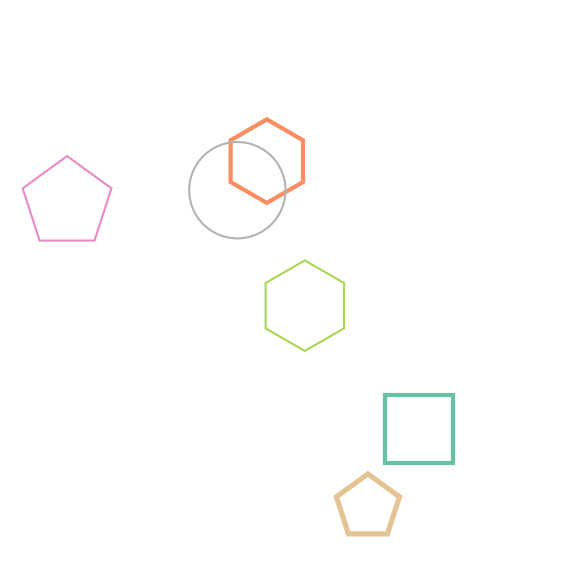[{"shape": "square", "thickness": 2, "radius": 0.29, "center": [0.725, 0.257]}, {"shape": "hexagon", "thickness": 2, "radius": 0.36, "center": [0.462, 0.72]}, {"shape": "pentagon", "thickness": 1, "radius": 0.4, "center": [0.116, 0.648]}, {"shape": "hexagon", "thickness": 1, "radius": 0.39, "center": [0.528, 0.47]}, {"shape": "pentagon", "thickness": 2.5, "radius": 0.29, "center": [0.637, 0.121]}, {"shape": "circle", "thickness": 1, "radius": 0.42, "center": [0.411, 0.67]}]